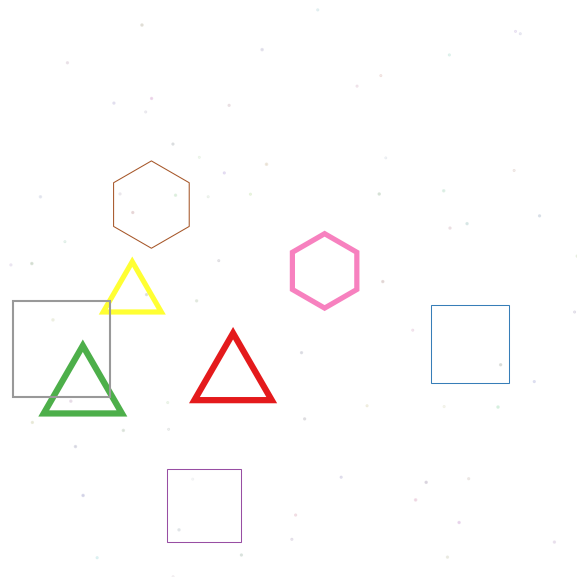[{"shape": "triangle", "thickness": 3, "radius": 0.39, "center": [0.404, 0.345]}, {"shape": "square", "thickness": 0.5, "radius": 0.34, "center": [0.814, 0.404]}, {"shape": "triangle", "thickness": 3, "radius": 0.39, "center": [0.143, 0.322]}, {"shape": "square", "thickness": 0.5, "radius": 0.32, "center": [0.353, 0.124]}, {"shape": "triangle", "thickness": 2.5, "radius": 0.29, "center": [0.229, 0.488]}, {"shape": "hexagon", "thickness": 0.5, "radius": 0.38, "center": [0.262, 0.645]}, {"shape": "hexagon", "thickness": 2.5, "radius": 0.32, "center": [0.562, 0.53]}, {"shape": "square", "thickness": 1, "radius": 0.42, "center": [0.107, 0.395]}]